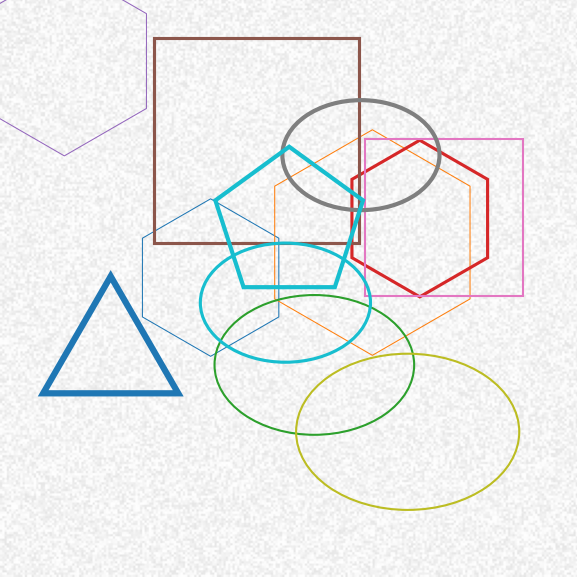[{"shape": "hexagon", "thickness": 0.5, "radius": 0.68, "center": [0.365, 0.518]}, {"shape": "triangle", "thickness": 3, "radius": 0.68, "center": [0.192, 0.386]}, {"shape": "hexagon", "thickness": 0.5, "radius": 0.98, "center": [0.645, 0.579]}, {"shape": "oval", "thickness": 1, "radius": 0.86, "center": [0.544, 0.367]}, {"shape": "hexagon", "thickness": 1.5, "radius": 0.68, "center": [0.727, 0.621]}, {"shape": "hexagon", "thickness": 0.5, "radius": 0.82, "center": [0.111, 0.893]}, {"shape": "square", "thickness": 1.5, "radius": 0.89, "center": [0.444, 0.756]}, {"shape": "square", "thickness": 1, "radius": 0.68, "center": [0.769, 0.622]}, {"shape": "oval", "thickness": 2, "radius": 0.68, "center": [0.625, 0.73]}, {"shape": "oval", "thickness": 1, "radius": 0.97, "center": [0.706, 0.251]}, {"shape": "pentagon", "thickness": 2, "radius": 0.67, "center": [0.501, 0.611]}, {"shape": "oval", "thickness": 1.5, "radius": 0.74, "center": [0.494, 0.475]}]